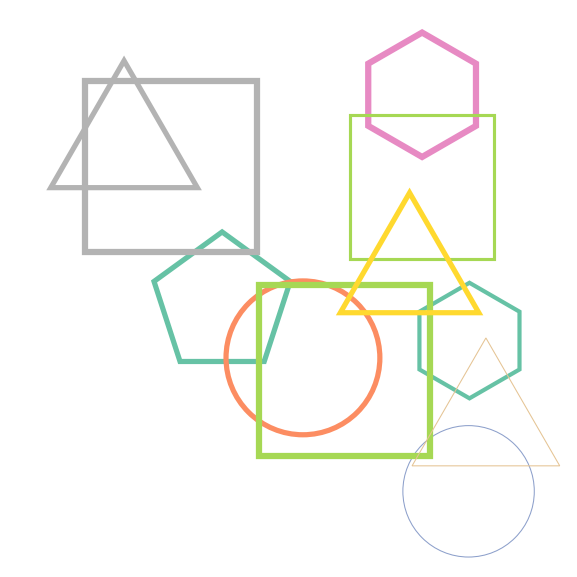[{"shape": "hexagon", "thickness": 2, "radius": 0.5, "center": [0.813, 0.409]}, {"shape": "pentagon", "thickness": 2.5, "radius": 0.62, "center": [0.385, 0.474]}, {"shape": "circle", "thickness": 2.5, "radius": 0.67, "center": [0.525, 0.379]}, {"shape": "circle", "thickness": 0.5, "radius": 0.57, "center": [0.811, 0.148]}, {"shape": "hexagon", "thickness": 3, "radius": 0.54, "center": [0.731, 0.835]}, {"shape": "square", "thickness": 3, "radius": 0.74, "center": [0.596, 0.357]}, {"shape": "square", "thickness": 1.5, "radius": 0.62, "center": [0.731, 0.675]}, {"shape": "triangle", "thickness": 2.5, "radius": 0.69, "center": [0.709, 0.527]}, {"shape": "triangle", "thickness": 0.5, "radius": 0.74, "center": [0.841, 0.266]}, {"shape": "triangle", "thickness": 2.5, "radius": 0.73, "center": [0.215, 0.747]}, {"shape": "square", "thickness": 3, "radius": 0.74, "center": [0.296, 0.711]}]